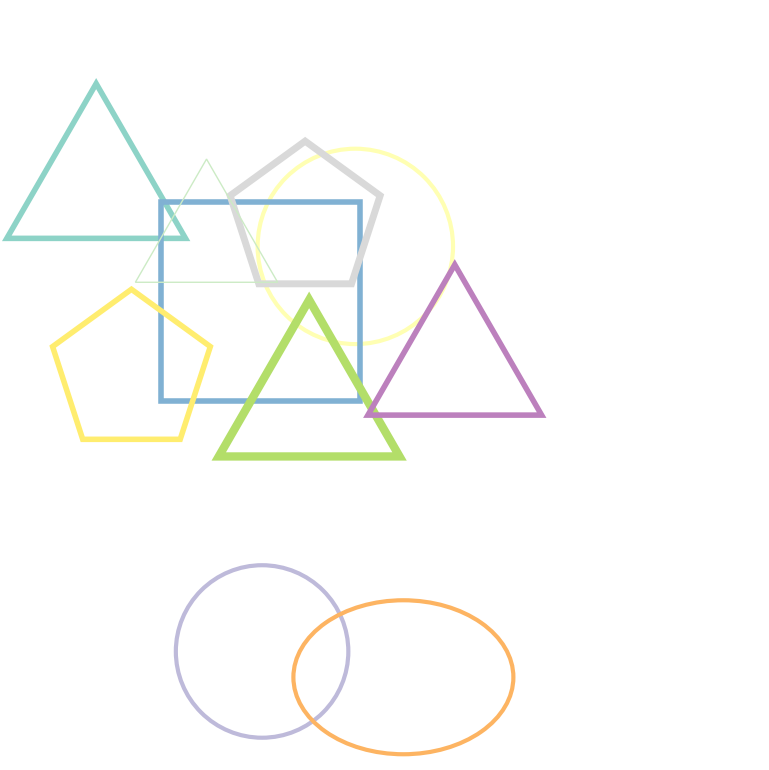[{"shape": "triangle", "thickness": 2, "radius": 0.67, "center": [0.125, 0.757]}, {"shape": "circle", "thickness": 1.5, "radius": 0.63, "center": [0.461, 0.68]}, {"shape": "circle", "thickness": 1.5, "radius": 0.56, "center": [0.34, 0.154]}, {"shape": "square", "thickness": 2, "radius": 0.64, "center": [0.338, 0.609]}, {"shape": "oval", "thickness": 1.5, "radius": 0.71, "center": [0.524, 0.12]}, {"shape": "triangle", "thickness": 3, "radius": 0.68, "center": [0.401, 0.475]}, {"shape": "pentagon", "thickness": 2.5, "radius": 0.51, "center": [0.396, 0.714]}, {"shape": "triangle", "thickness": 2, "radius": 0.65, "center": [0.591, 0.526]}, {"shape": "triangle", "thickness": 0.5, "radius": 0.53, "center": [0.268, 0.687]}, {"shape": "pentagon", "thickness": 2, "radius": 0.54, "center": [0.171, 0.517]}]